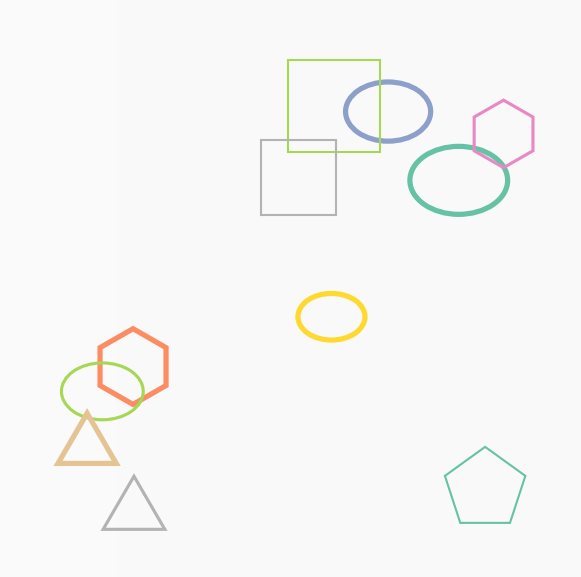[{"shape": "oval", "thickness": 2.5, "radius": 0.42, "center": [0.789, 0.687]}, {"shape": "pentagon", "thickness": 1, "radius": 0.36, "center": [0.835, 0.153]}, {"shape": "hexagon", "thickness": 2.5, "radius": 0.33, "center": [0.229, 0.364]}, {"shape": "oval", "thickness": 2.5, "radius": 0.37, "center": [0.668, 0.806]}, {"shape": "hexagon", "thickness": 1.5, "radius": 0.29, "center": [0.866, 0.767]}, {"shape": "oval", "thickness": 1.5, "radius": 0.35, "center": [0.176, 0.321]}, {"shape": "square", "thickness": 1, "radius": 0.4, "center": [0.574, 0.815]}, {"shape": "oval", "thickness": 2.5, "radius": 0.29, "center": [0.57, 0.451]}, {"shape": "triangle", "thickness": 2.5, "radius": 0.29, "center": [0.15, 0.226]}, {"shape": "square", "thickness": 1, "radius": 0.32, "center": [0.514, 0.691]}, {"shape": "triangle", "thickness": 1.5, "radius": 0.31, "center": [0.23, 0.113]}]